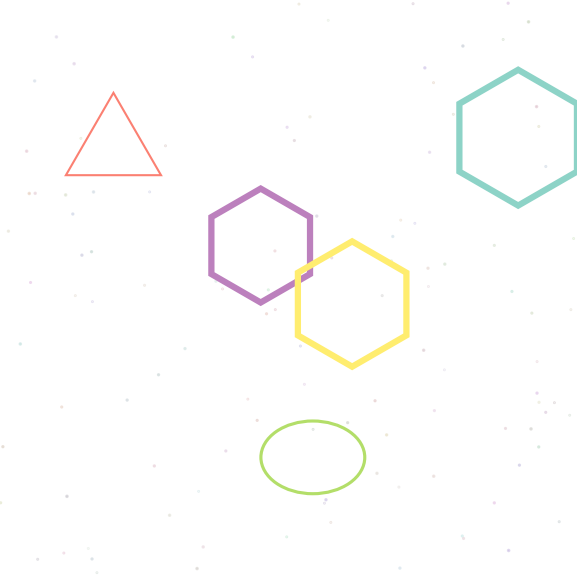[{"shape": "hexagon", "thickness": 3, "radius": 0.59, "center": [0.897, 0.761]}, {"shape": "triangle", "thickness": 1, "radius": 0.48, "center": [0.196, 0.743]}, {"shape": "oval", "thickness": 1.5, "radius": 0.45, "center": [0.542, 0.207]}, {"shape": "hexagon", "thickness": 3, "radius": 0.49, "center": [0.451, 0.574]}, {"shape": "hexagon", "thickness": 3, "radius": 0.54, "center": [0.61, 0.473]}]